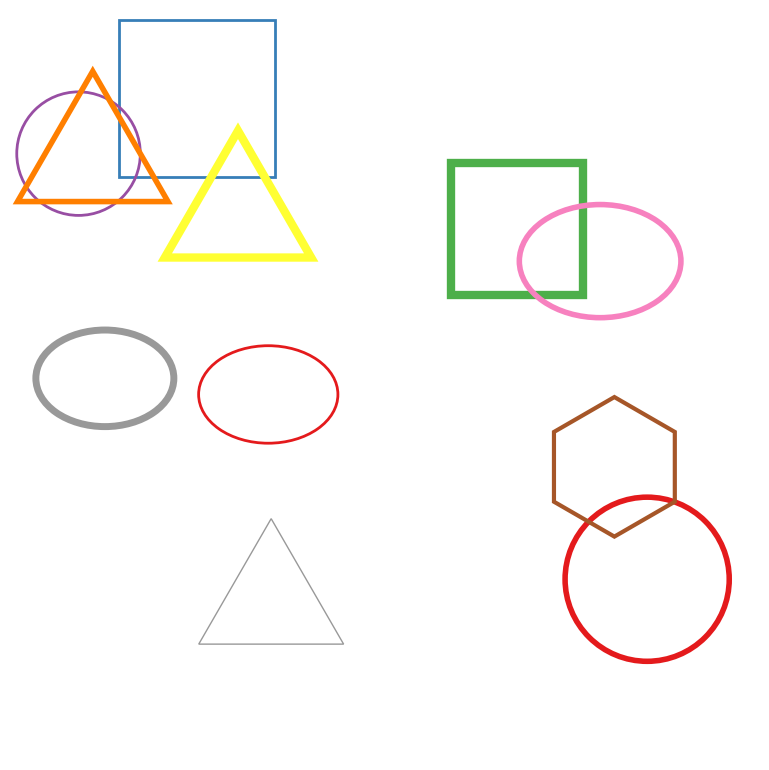[{"shape": "oval", "thickness": 1, "radius": 0.45, "center": [0.348, 0.488]}, {"shape": "circle", "thickness": 2, "radius": 0.53, "center": [0.84, 0.248]}, {"shape": "square", "thickness": 1, "radius": 0.51, "center": [0.256, 0.872]}, {"shape": "square", "thickness": 3, "radius": 0.43, "center": [0.671, 0.703]}, {"shape": "circle", "thickness": 1, "radius": 0.4, "center": [0.102, 0.8]}, {"shape": "triangle", "thickness": 2, "radius": 0.56, "center": [0.12, 0.795]}, {"shape": "triangle", "thickness": 3, "radius": 0.55, "center": [0.309, 0.72]}, {"shape": "hexagon", "thickness": 1.5, "radius": 0.45, "center": [0.798, 0.394]}, {"shape": "oval", "thickness": 2, "radius": 0.52, "center": [0.779, 0.661]}, {"shape": "triangle", "thickness": 0.5, "radius": 0.54, "center": [0.352, 0.218]}, {"shape": "oval", "thickness": 2.5, "radius": 0.45, "center": [0.136, 0.509]}]